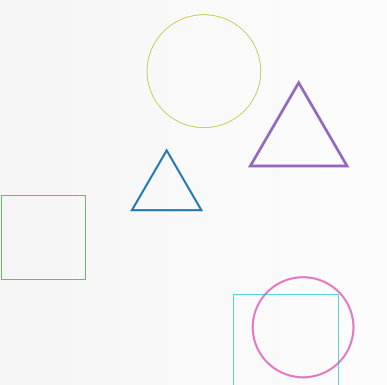[{"shape": "triangle", "thickness": 1.5, "radius": 0.52, "center": [0.43, 0.506]}, {"shape": "square", "thickness": 0.5, "radius": 0.55, "center": [0.111, 0.384]}, {"shape": "triangle", "thickness": 2, "radius": 0.72, "center": [0.771, 0.641]}, {"shape": "circle", "thickness": 1.5, "radius": 0.65, "center": [0.782, 0.15]}, {"shape": "circle", "thickness": 0.5, "radius": 0.73, "center": [0.526, 0.815]}, {"shape": "square", "thickness": 0.5, "radius": 0.68, "center": [0.736, 0.1]}]